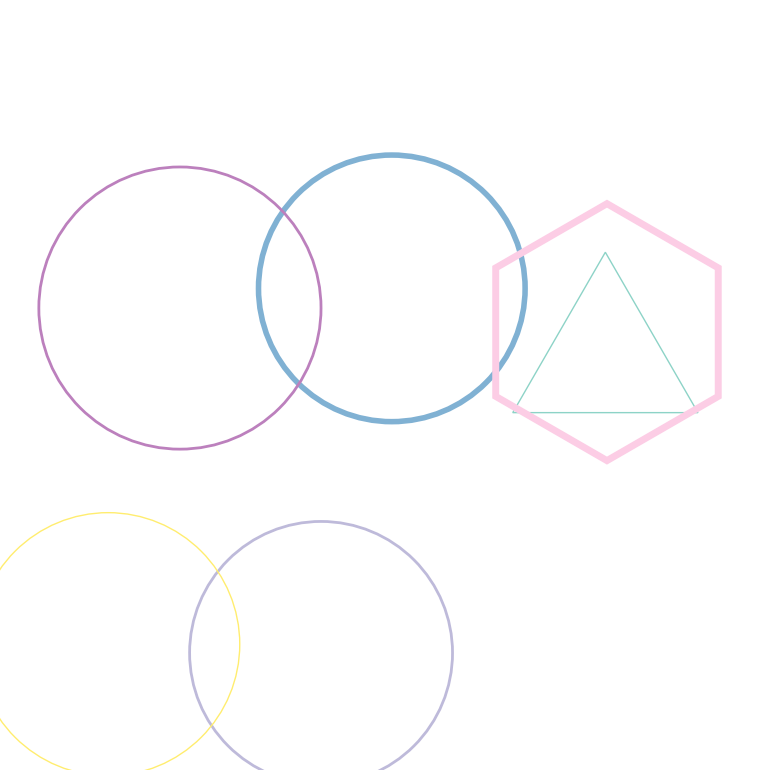[{"shape": "triangle", "thickness": 0.5, "radius": 0.69, "center": [0.786, 0.534]}, {"shape": "circle", "thickness": 1, "radius": 0.85, "center": [0.417, 0.152]}, {"shape": "circle", "thickness": 2, "radius": 0.87, "center": [0.509, 0.626]}, {"shape": "hexagon", "thickness": 2.5, "radius": 0.83, "center": [0.788, 0.569]}, {"shape": "circle", "thickness": 1, "radius": 0.92, "center": [0.234, 0.6]}, {"shape": "circle", "thickness": 0.5, "radius": 0.85, "center": [0.14, 0.163]}]